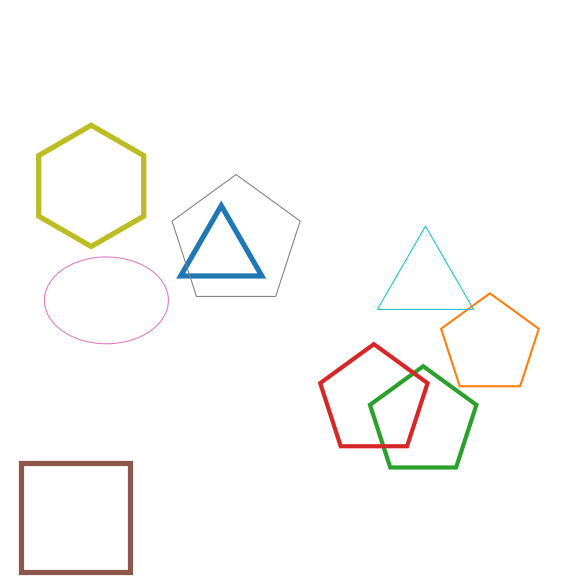[{"shape": "triangle", "thickness": 2.5, "radius": 0.41, "center": [0.383, 0.562]}, {"shape": "pentagon", "thickness": 1, "radius": 0.44, "center": [0.848, 0.402]}, {"shape": "pentagon", "thickness": 2, "radius": 0.48, "center": [0.733, 0.268]}, {"shape": "pentagon", "thickness": 2, "radius": 0.49, "center": [0.647, 0.305]}, {"shape": "square", "thickness": 2.5, "radius": 0.47, "center": [0.131, 0.103]}, {"shape": "oval", "thickness": 0.5, "radius": 0.54, "center": [0.184, 0.479]}, {"shape": "pentagon", "thickness": 0.5, "radius": 0.58, "center": [0.409, 0.58]}, {"shape": "hexagon", "thickness": 2.5, "radius": 0.52, "center": [0.158, 0.677]}, {"shape": "triangle", "thickness": 0.5, "radius": 0.48, "center": [0.737, 0.511]}]